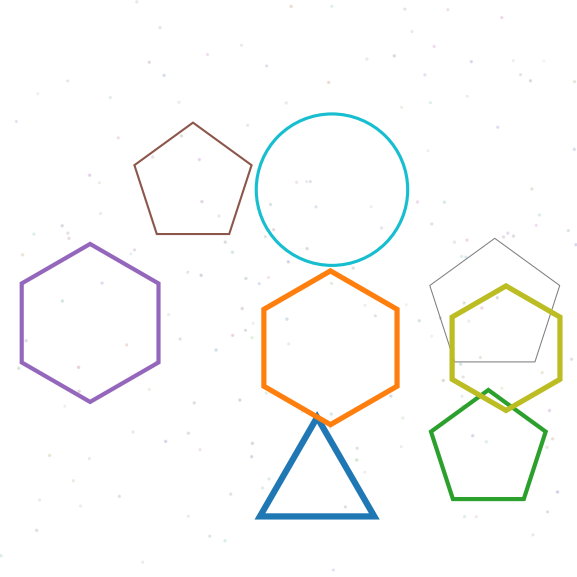[{"shape": "triangle", "thickness": 3, "radius": 0.57, "center": [0.549, 0.162]}, {"shape": "hexagon", "thickness": 2.5, "radius": 0.67, "center": [0.572, 0.397]}, {"shape": "pentagon", "thickness": 2, "radius": 0.52, "center": [0.846, 0.219]}, {"shape": "hexagon", "thickness": 2, "radius": 0.68, "center": [0.156, 0.44]}, {"shape": "pentagon", "thickness": 1, "radius": 0.53, "center": [0.334, 0.68]}, {"shape": "pentagon", "thickness": 0.5, "radius": 0.59, "center": [0.857, 0.468]}, {"shape": "hexagon", "thickness": 2.5, "radius": 0.54, "center": [0.876, 0.396]}, {"shape": "circle", "thickness": 1.5, "radius": 0.66, "center": [0.575, 0.671]}]